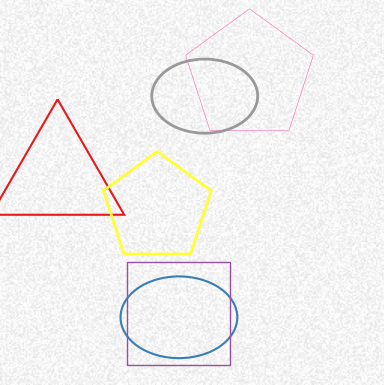[{"shape": "triangle", "thickness": 1.5, "radius": 1.0, "center": [0.15, 0.542]}, {"shape": "oval", "thickness": 1.5, "radius": 0.76, "center": [0.465, 0.176]}, {"shape": "square", "thickness": 1, "radius": 0.67, "center": [0.463, 0.187]}, {"shape": "pentagon", "thickness": 2, "radius": 0.74, "center": [0.409, 0.459]}, {"shape": "pentagon", "thickness": 0.5, "radius": 0.87, "center": [0.648, 0.803]}, {"shape": "oval", "thickness": 2, "radius": 0.69, "center": [0.532, 0.75]}]